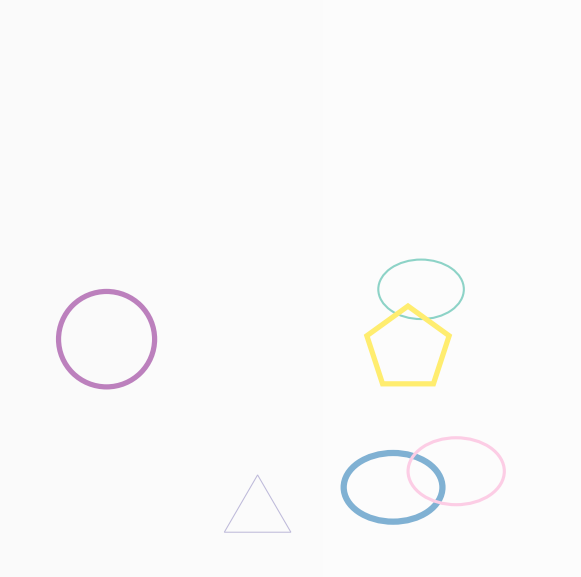[{"shape": "oval", "thickness": 1, "radius": 0.37, "center": [0.724, 0.498]}, {"shape": "triangle", "thickness": 0.5, "radius": 0.33, "center": [0.443, 0.111]}, {"shape": "oval", "thickness": 3, "radius": 0.42, "center": [0.676, 0.155]}, {"shape": "oval", "thickness": 1.5, "radius": 0.41, "center": [0.785, 0.183]}, {"shape": "circle", "thickness": 2.5, "radius": 0.41, "center": [0.183, 0.412]}, {"shape": "pentagon", "thickness": 2.5, "radius": 0.37, "center": [0.702, 0.395]}]